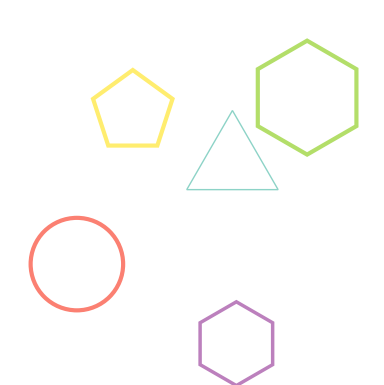[{"shape": "triangle", "thickness": 1, "radius": 0.69, "center": [0.604, 0.576]}, {"shape": "circle", "thickness": 3, "radius": 0.6, "center": [0.2, 0.314]}, {"shape": "hexagon", "thickness": 3, "radius": 0.74, "center": [0.798, 0.746]}, {"shape": "hexagon", "thickness": 2.5, "radius": 0.54, "center": [0.614, 0.107]}, {"shape": "pentagon", "thickness": 3, "radius": 0.54, "center": [0.345, 0.71]}]